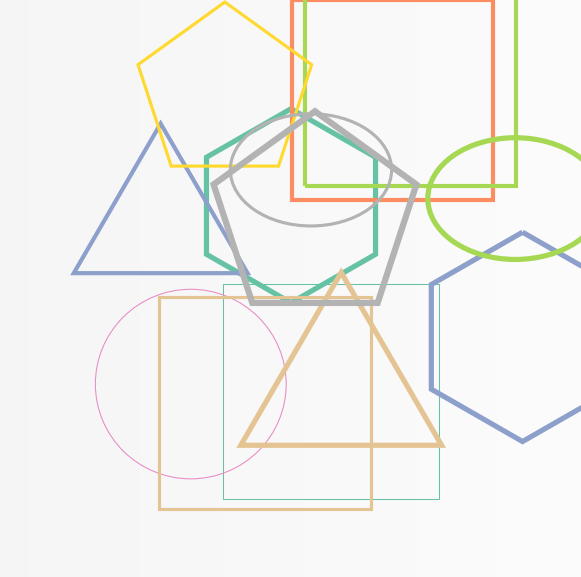[{"shape": "square", "thickness": 0.5, "radius": 0.93, "center": [0.57, 0.321]}, {"shape": "hexagon", "thickness": 2.5, "radius": 0.84, "center": [0.501, 0.643]}, {"shape": "square", "thickness": 2, "radius": 0.87, "center": [0.676, 0.826]}, {"shape": "triangle", "thickness": 2, "radius": 0.86, "center": [0.276, 0.612]}, {"shape": "hexagon", "thickness": 2.5, "radius": 0.91, "center": [0.899, 0.416]}, {"shape": "circle", "thickness": 0.5, "radius": 0.82, "center": [0.328, 0.334]}, {"shape": "square", "thickness": 2, "radius": 0.91, "center": [0.706, 0.859]}, {"shape": "oval", "thickness": 2.5, "radius": 0.75, "center": [0.887, 0.655]}, {"shape": "pentagon", "thickness": 1.5, "radius": 0.79, "center": [0.387, 0.839]}, {"shape": "triangle", "thickness": 2.5, "radius": 1.0, "center": [0.587, 0.328]}, {"shape": "square", "thickness": 1.5, "radius": 0.91, "center": [0.456, 0.301]}, {"shape": "pentagon", "thickness": 3, "radius": 0.92, "center": [0.542, 0.623]}, {"shape": "oval", "thickness": 1.5, "radius": 0.69, "center": [0.535, 0.705]}]